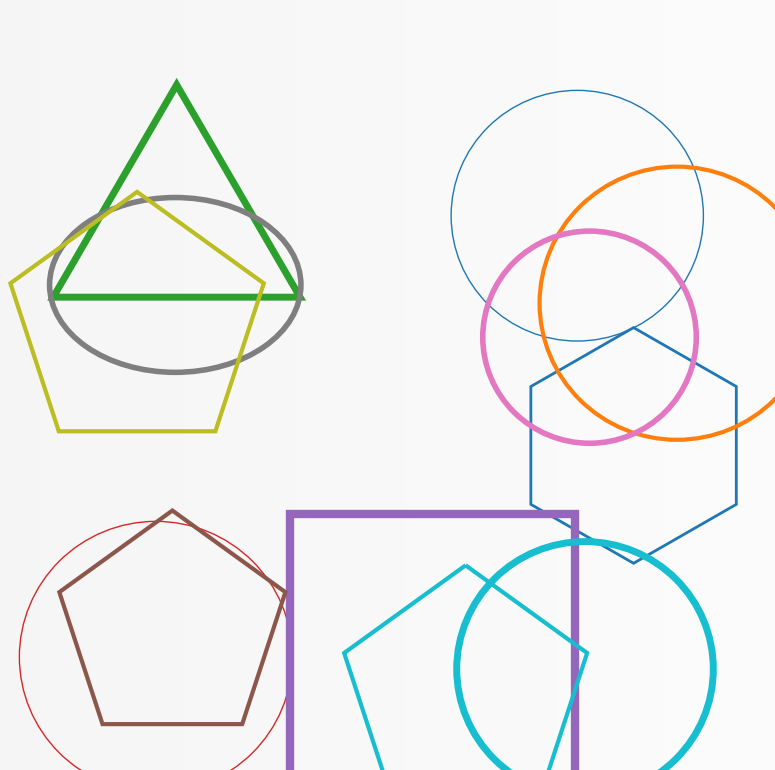[{"shape": "circle", "thickness": 0.5, "radius": 0.81, "center": [0.745, 0.72]}, {"shape": "hexagon", "thickness": 1, "radius": 0.77, "center": [0.818, 0.422]}, {"shape": "circle", "thickness": 1.5, "radius": 0.89, "center": [0.874, 0.606]}, {"shape": "triangle", "thickness": 2.5, "radius": 0.92, "center": [0.228, 0.706]}, {"shape": "circle", "thickness": 0.5, "radius": 0.88, "center": [0.201, 0.147]}, {"shape": "square", "thickness": 3, "radius": 0.92, "center": [0.558, 0.149]}, {"shape": "pentagon", "thickness": 1.5, "radius": 0.77, "center": [0.222, 0.184]}, {"shape": "circle", "thickness": 2, "radius": 0.69, "center": [0.761, 0.562]}, {"shape": "oval", "thickness": 2, "radius": 0.81, "center": [0.226, 0.63]}, {"shape": "pentagon", "thickness": 1.5, "radius": 0.86, "center": [0.177, 0.579]}, {"shape": "circle", "thickness": 2.5, "radius": 0.83, "center": [0.755, 0.131]}, {"shape": "pentagon", "thickness": 1.5, "radius": 0.82, "center": [0.601, 0.101]}]